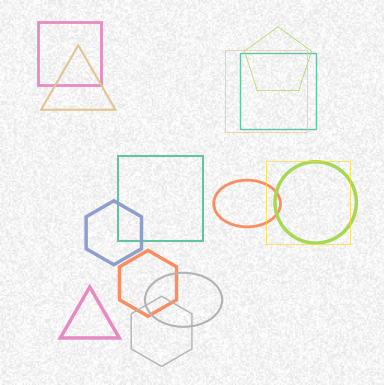[{"shape": "square", "thickness": 1, "radius": 0.5, "center": [0.722, 0.764]}, {"shape": "square", "thickness": 1.5, "radius": 0.55, "center": [0.418, 0.485]}, {"shape": "hexagon", "thickness": 2.5, "radius": 0.43, "center": [0.384, 0.264]}, {"shape": "oval", "thickness": 2, "radius": 0.43, "center": [0.642, 0.471]}, {"shape": "hexagon", "thickness": 2.5, "radius": 0.42, "center": [0.296, 0.395]}, {"shape": "triangle", "thickness": 2.5, "radius": 0.44, "center": [0.233, 0.166]}, {"shape": "square", "thickness": 2, "radius": 0.41, "center": [0.18, 0.861]}, {"shape": "circle", "thickness": 2.5, "radius": 0.53, "center": [0.82, 0.474]}, {"shape": "pentagon", "thickness": 0.5, "radius": 0.46, "center": [0.722, 0.839]}, {"shape": "square", "thickness": 0.5, "radius": 0.54, "center": [0.799, 0.474]}, {"shape": "triangle", "thickness": 1.5, "radius": 0.56, "center": [0.203, 0.771]}, {"shape": "square", "thickness": 0.5, "radius": 0.53, "center": [0.692, 0.764]}, {"shape": "oval", "thickness": 1.5, "radius": 0.5, "center": [0.477, 0.221]}, {"shape": "hexagon", "thickness": 1, "radius": 0.46, "center": [0.42, 0.139]}]